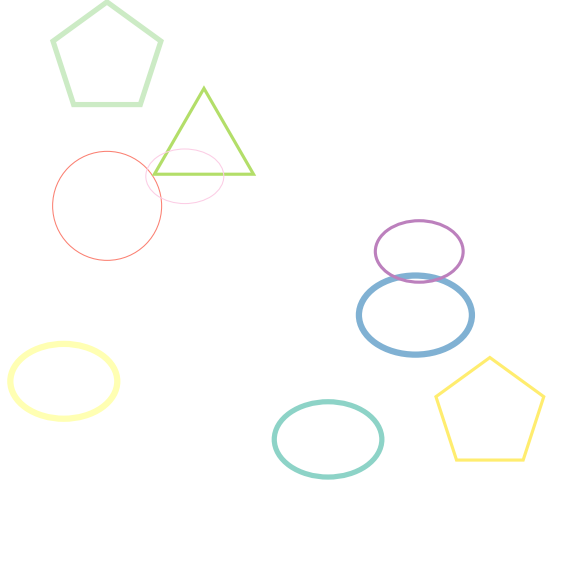[{"shape": "oval", "thickness": 2.5, "radius": 0.47, "center": [0.568, 0.238]}, {"shape": "oval", "thickness": 3, "radius": 0.46, "center": [0.11, 0.339]}, {"shape": "circle", "thickness": 0.5, "radius": 0.47, "center": [0.186, 0.643]}, {"shape": "oval", "thickness": 3, "radius": 0.49, "center": [0.719, 0.454]}, {"shape": "triangle", "thickness": 1.5, "radius": 0.5, "center": [0.353, 0.747]}, {"shape": "oval", "thickness": 0.5, "radius": 0.34, "center": [0.32, 0.694]}, {"shape": "oval", "thickness": 1.5, "radius": 0.38, "center": [0.726, 0.564]}, {"shape": "pentagon", "thickness": 2.5, "radius": 0.49, "center": [0.185, 0.898]}, {"shape": "pentagon", "thickness": 1.5, "radius": 0.49, "center": [0.848, 0.282]}]